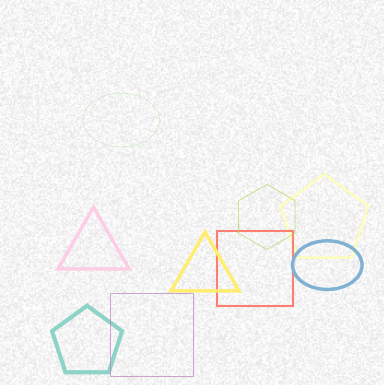[{"shape": "pentagon", "thickness": 3, "radius": 0.48, "center": [0.226, 0.11]}, {"shape": "pentagon", "thickness": 1.5, "radius": 0.6, "center": [0.842, 0.428]}, {"shape": "square", "thickness": 1.5, "radius": 0.49, "center": [0.662, 0.302]}, {"shape": "oval", "thickness": 2.5, "radius": 0.45, "center": [0.85, 0.311]}, {"shape": "hexagon", "thickness": 0.5, "radius": 0.42, "center": [0.693, 0.437]}, {"shape": "triangle", "thickness": 2.5, "radius": 0.53, "center": [0.243, 0.355]}, {"shape": "square", "thickness": 0.5, "radius": 0.54, "center": [0.393, 0.131]}, {"shape": "oval", "thickness": 0.5, "radius": 0.5, "center": [0.315, 0.688]}, {"shape": "triangle", "thickness": 2.5, "radius": 0.51, "center": [0.533, 0.296]}]